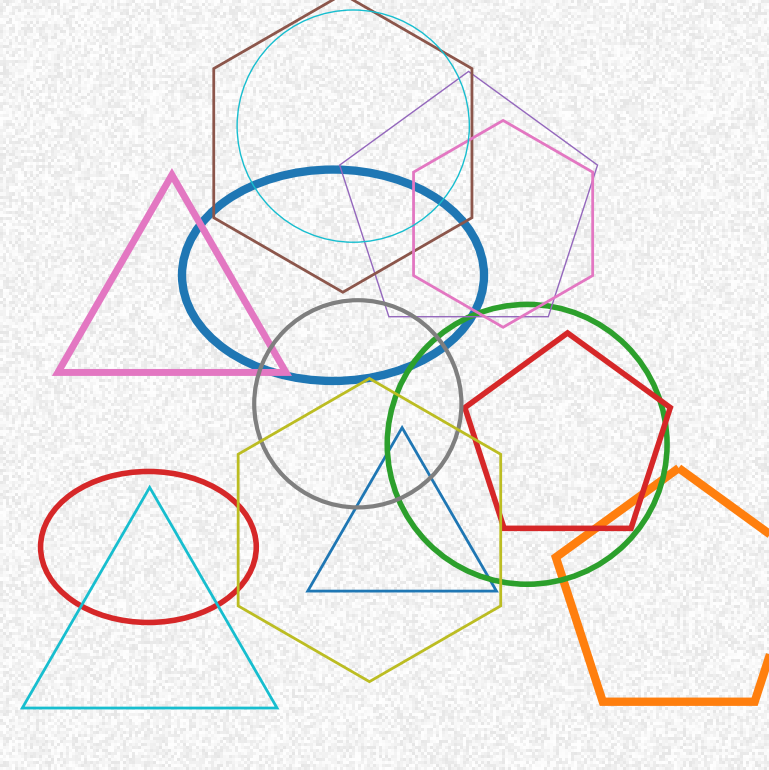[{"shape": "triangle", "thickness": 1, "radius": 0.71, "center": [0.522, 0.303]}, {"shape": "oval", "thickness": 3, "radius": 0.98, "center": [0.432, 0.643]}, {"shape": "pentagon", "thickness": 3, "radius": 0.84, "center": [0.881, 0.224]}, {"shape": "circle", "thickness": 2, "radius": 0.91, "center": [0.685, 0.423]}, {"shape": "oval", "thickness": 2, "radius": 0.7, "center": [0.193, 0.29]}, {"shape": "pentagon", "thickness": 2, "radius": 0.7, "center": [0.737, 0.427]}, {"shape": "pentagon", "thickness": 0.5, "radius": 0.88, "center": [0.609, 0.731]}, {"shape": "hexagon", "thickness": 1, "radius": 0.97, "center": [0.445, 0.814]}, {"shape": "triangle", "thickness": 2.5, "radius": 0.85, "center": [0.223, 0.602]}, {"shape": "hexagon", "thickness": 1, "radius": 0.67, "center": [0.653, 0.709]}, {"shape": "circle", "thickness": 1.5, "radius": 0.67, "center": [0.465, 0.476]}, {"shape": "hexagon", "thickness": 1, "radius": 0.98, "center": [0.48, 0.312]}, {"shape": "triangle", "thickness": 1, "radius": 0.96, "center": [0.194, 0.176]}, {"shape": "circle", "thickness": 0.5, "radius": 0.75, "center": [0.459, 0.836]}]